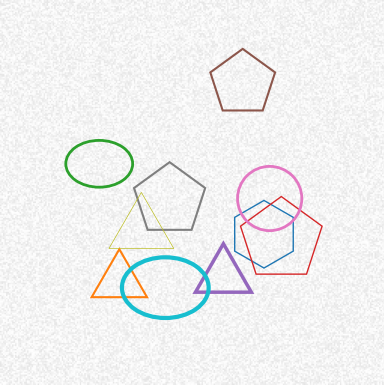[{"shape": "hexagon", "thickness": 1, "radius": 0.44, "center": [0.686, 0.392]}, {"shape": "triangle", "thickness": 1.5, "radius": 0.42, "center": [0.31, 0.27]}, {"shape": "oval", "thickness": 2, "radius": 0.43, "center": [0.258, 0.575]}, {"shape": "pentagon", "thickness": 1, "radius": 0.56, "center": [0.731, 0.378]}, {"shape": "triangle", "thickness": 2.5, "radius": 0.42, "center": [0.58, 0.283]}, {"shape": "pentagon", "thickness": 1.5, "radius": 0.44, "center": [0.63, 0.785]}, {"shape": "circle", "thickness": 2, "radius": 0.42, "center": [0.7, 0.484]}, {"shape": "pentagon", "thickness": 1.5, "radius": 0.49, "center": [0.441, 0.482]}, {"shape": "triangle", "thickness": 0.5, "radius": 0.49, "center": [0.367, 0.403]}, {"shape": "oval", "thickness": 3, "radius": 0.56, "center": [0.429, 0.253]}]